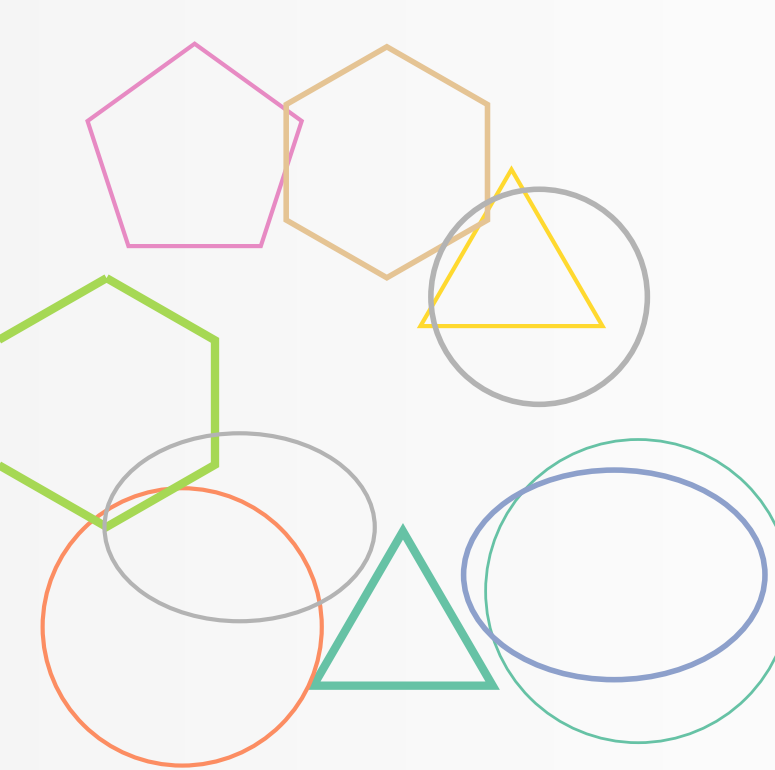[{"shape": "circle", "thickness": 1, "radius": 0.98, "center": [0.823, 0.232]}, {"shape": "triangle", "thickness": 3, "radius": 0.67, "center": [0.52, 0.176]}, {"shape": "circle", "thickness": 1.5, "radius": 0.9, "center": [0.235, 0.186]}, {"shape": "oval", "thickness": 2, "radius": 0.97, "center": [0.793, 0.253]}, {"shape": "pentagon", "thickness": 1.5, "radius": 0.73, "center": [0.251, 0.798]}, {"shape": "hexagon", "thickness": 3, "radius": 0.81, "center": [0.137, 0.477]}, {"shape": "triangle", "thickness": 1.5, "radius": 0.68, "center": [0.66, 0.644]}, {"shape": "hexagon", "thickness": 2, "radius": 0.75, "center": [0.499, 0.789]}, {"shape": "circle", "thickness": 2, "radius": 0.7, "center": [0.696, 0.615]}, {"shape": "oval", "thickness": 1.5, "radius": 0.87, "center": [0.309, 0.315]}]